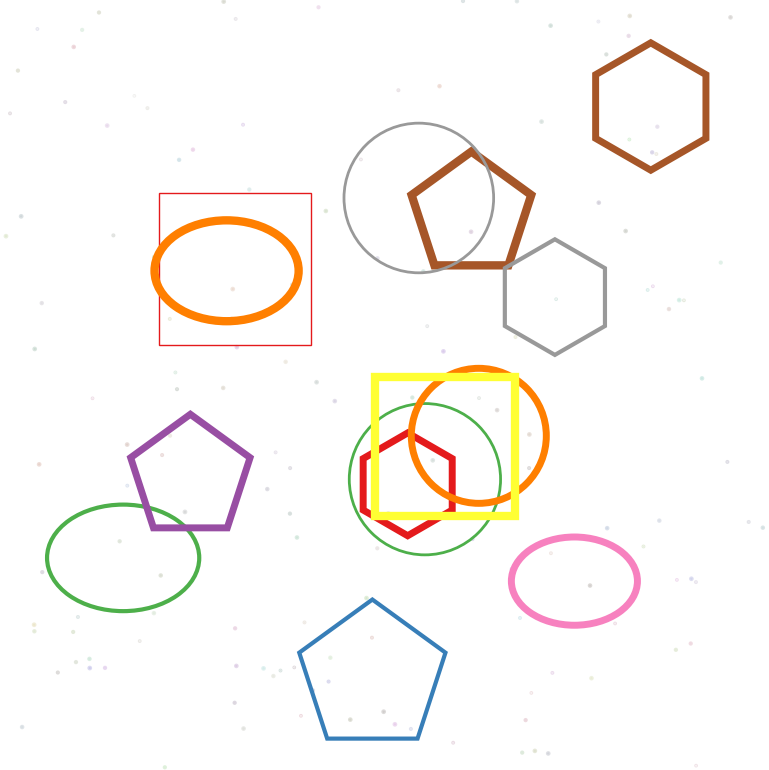[{"shape": "hexagon", "thickness": 2.5, "radius": 0.33, "center": [0.529, 0.371]}, {"shape": "square", "thickness": 0.5, "radius": 0.49, "center": [0.306, 0.65]}, {"shape": "pentagon", "thickness": 1.5, "radius": 0.5, "center": [0.484, 0.122]}, {"shape": "oval", "thickness": 1.5, "radius": 0.49, "center": [0.16, 0.275]}, {"shape": "circle", "thickness": 1, "radius": 0.49, "center": [0.552, 0.378]}, {"shape": "pentagon", "thickness": 2.5, "radius": 0.41, "center": [0.247, 0.38]}, {"shape": "circle", "thickness": 2.5, "radius": 0.44, "center": [0.622, 0.434]}, {"shape": "oval", "thickness": 3, "radius": 0.47, "center": [0.294, 0.648]}, {"shape": "square", "thickness": 3, "radius": 0.45, "center": [0.578, 0.42]}, {"shape": "pentagon", "thickness": 3, "radius": 0.41, "center": [0.612, 0.721]}, {"shape": "hexagon", "thickness": 2.5, "radius": 0.41, "center": [0.845, 0.862]}, {"shape": "oval", "thickness": 2.5, "radius": 0.41, "center": [0.746, 0.245]}, {"shape": "circle", "thickness": 1, "radius": 0.49, "center": [0.544, 0.743]}, {"shape": "hexagon", "thickness": 1.5, "radius": 0.38, "center": [0.721, 0.614]}]